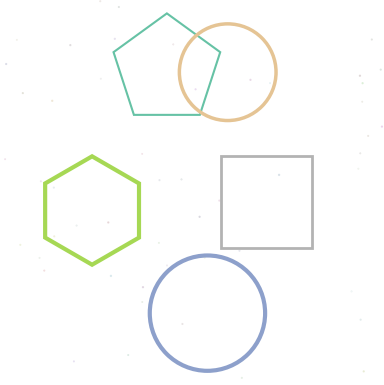[{"shape": "pentagon", "thickness": 1.5, "radius": 0.73, "center": [0.433, 0.82]}, {"shape": "circle", "thickness": 3, "radius": 0.75, "center": [0.539, 0.187]}, {"shape": "hexagon", "thickness": 3, "radius": 0.7, "center": [0.239, 0.453]}, {"shape": "circle", "thickness": 2.5, "radius": 0.63, "center": [0.591, 0.812]}, {"shape": "square", "thickness": 2, "radius": 0.59, "center": [0.693, 0.475]}]